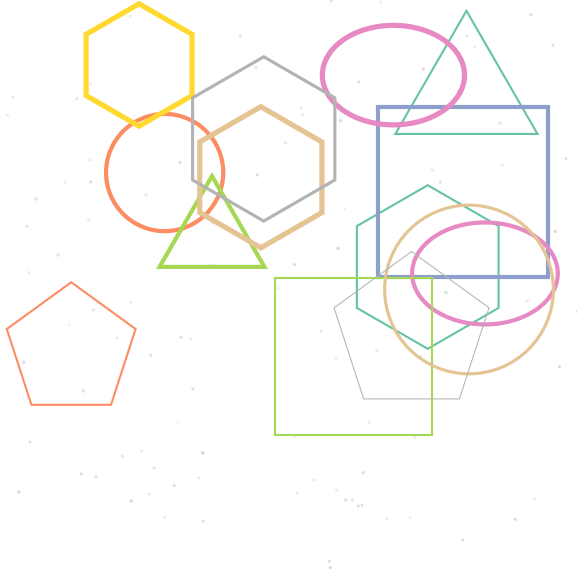[{"shape": "triangle", "thickness": 1, "radius": 0.71, "center": [0.808, 0.838]}, {"shape": "hexagon", "thickness": 1, "radius": 0.71, "center": [0.741, 0.537]}, {"shape": "circle", "thickness": 2, "radius": 0.51, "center": [0.285, 0.7]}, {"shape": "pentagon", "thickness": 1, "radius": 0.59, "center": [0.123, 0.393]}, {"shape": "square", "thickness": 2, "radius": 0.73, "center": [0.802, 0.667]}, {"shape": "oval", "thickness": 2, "radius": 0.63, "center": [0.84, 0.526]}, {"shape": "oval", "thickness": 2.5, "radius": 0.62, "center": [0.681, 0.869]}, {"shape": "square", "thickness": 1, "radius": 0.68, "center": [0.612, 0.382]}, {"shape": "triangle", "thickness": 2, "radius": 0.52, "center": [0.367, 0.589]}, {"shape": "hexagon", "thickness": 2.5, "radius": 0.53, "center": [0.241, 0.887]}, {"shape": "hexagon", "thickness": 2.5, "radius": 0.61, "center": [0.452, 0.692]}, {"shape": "circle", "thickness": 1.5, "radius": 0.73, "center": [0.812, 0.498]}, {"shape": "hexagon", "thickness": 1.5, "radius": 0.71, "center": [0.457, 0.759]}, {"shape": "pentagon", "thickness": 0.5, "radius": 0.71, "center": [0.713, 0.423]}]